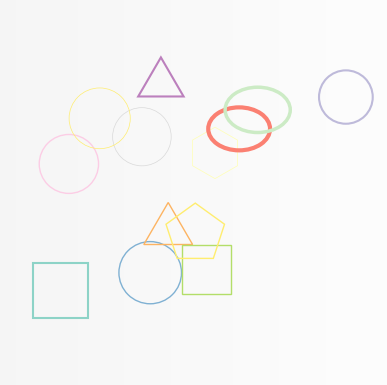[{"shape": "square", "thickness": 1.5, "radius": 0.36, "center": [0.156, 0.245]}, {"shape": "hexagon", "thickness": 0.5, "radius": 0.33, "center": [0.555, 0.603]}, {"shape": "circle", "thickness": 1.5, "radius": 0.35, "center": [0.893, 0.748]}, {"shape": "oval", "thickness": 3, "radius": 0.4, "center": [0.617, 0.665]}, {"shape": "circle", "thickness": 1, "radius": 0.4, "center": [0.388, 0.292]}, {"shape": "triangle", "thickness": 1, "radius": 0.36, "center": [0.434, 0.401]}, {"shape": "square", "thickness": 1, "radius": 0.32, "center": [0.533, 0.299]}, {"shape": "circle", "thickness": 1, "radius": 0.38, "center": [0.178, 0.574]}, {"shape": "circle", "thickness": 0.5, "radius": 0.38, "center": [0.366, 0.645]}, {"shape": "triangle", "thickness": 1.5, "radius": 0.34, "center": [0.415, 0.783]}, {"shape": "oval", "thickness": 2.5, "radius": 0.42, "center": [0.665, 0.715]}, {"shape": "circle", "thickness": 0.5, "radius": 0.39, "center": [0.257, 0.693]}, {"shape": "pentagon", "thickness": 1, "radius": 0.4, "center": [0.504, 0.393]}]